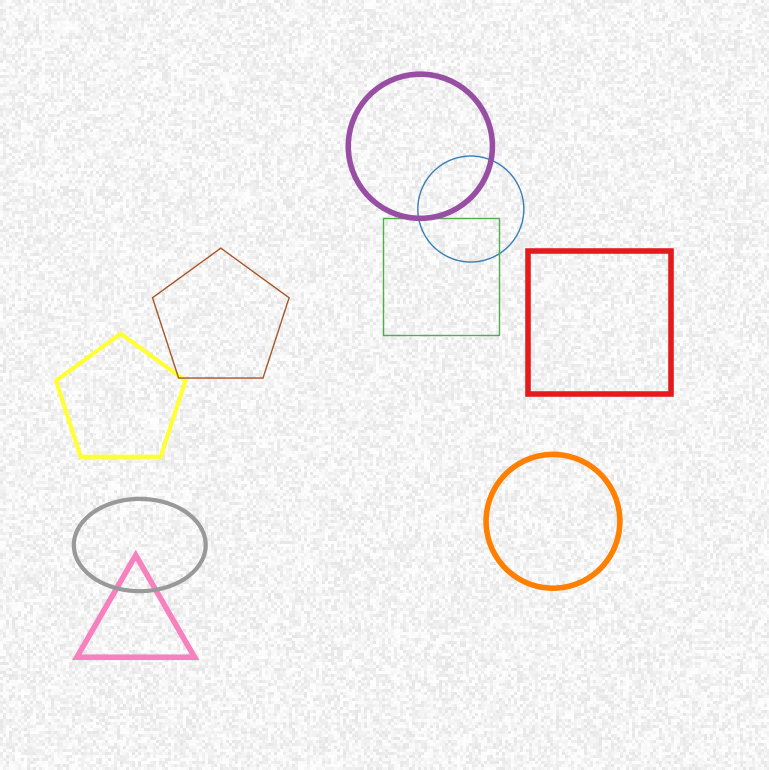[{"shape": "square", "thickness": 2, "radius": 0.46, "center": [0.779, 0.581]}, {"shape": "circle", "thickness": 0.5, "radius": 0.34, "center": [0.611, 0.729]}, {"shape": "square", "thickness": 0.5, "radius": 0.38, "center": [0.573, 0.641]}, {"shape": "circle", "thickness": 2, "radius": 0.47, "center": [0.546, 0.81]}, {"shape": "circle", "thickness": 2, "radius": 0.43, "center": [0.718, 0.323]}, {"shape": "pentagon", "thickness": 1.5, "radius": 0.44, "center": [0.157, 0.478]}, {"shape": "pentagon", "thickness": 0.5, "radius": 0.47, "center": [0.287, 0.584]}, {"shape": "triangle", "thickness": 2, "radius": 0.44, "center": [0.176, 0.191]}, {"shape": "oval", "thickness": 1.5, "radius": 0.43, "center": [0.182, 0.292]}]